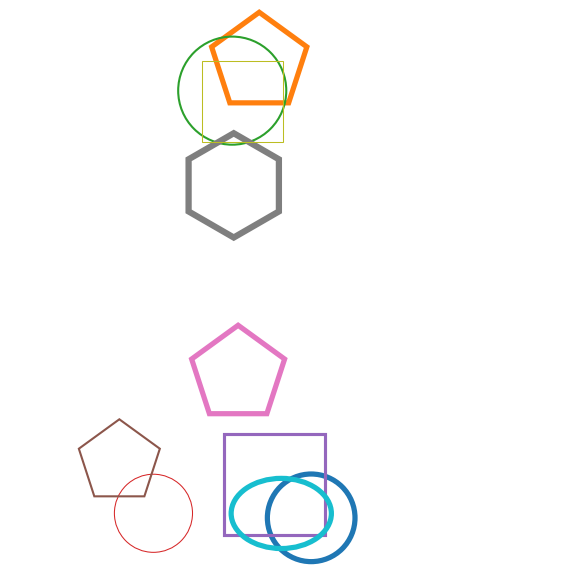[{"shape": "circle", "thickness": 2.5, "radius": 0.38, "center": [0.539, 0.102]}, {"shape": "pentagon", "thickness": 2.5, "radius": 0.43, "center": [0.449, 0.891]}, {"shape": "circle", "thickness": 1, "radius": 0.47, "center": [0.402, 0.842]}, {"shape": "circle", "thickness": 0.5, "radius": 0.34, "center": [0.266, 0.11]}, {"shape": "square", "thickness": 1.5, "radius": 0.44, "center": [0.476, 0.16]}, {"shape": "pentagon", "thickness": 1, "radius": 0.37, "center": [0.207, 0.199]}, {"shape": "pentagon", "thickness": 2.5, "radius": 0.42, "center": [0.412, 0.351]}, {"shape": "hexagon", "thickness": 3, "radius": 0.45, "center": [0.405, 0.678]}, {"shape": "square", "thickness": 0.5, "radius": 0.35, "center": [0.42, 0.823]}, {"shape": "oval", "thickness": 2.5, "radius": 0.43, "center": [0.487, 0.11]}]